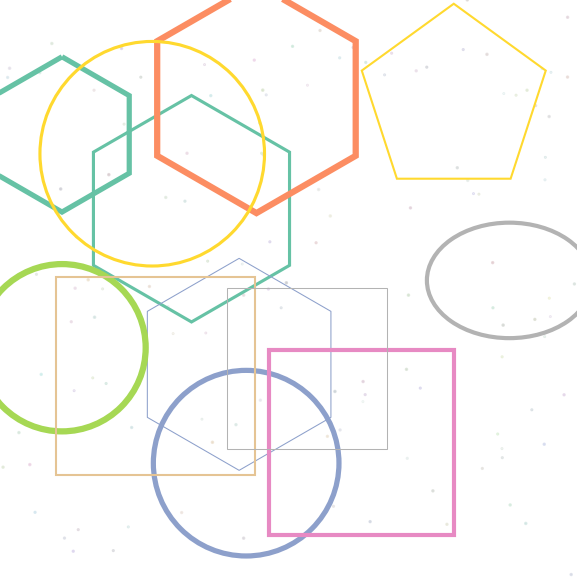[{"shape": "hexagon", "thickness": 2.5, "radius": 0.67, "center": [0.107, 0.766]}, {"shape": "hexagon", "thickness": 1.5, "radius": 0.98, "center": [0.332, 0.638]}, {"shape": "hexagon", "thickness": 3, "radius": 0.99, "center": [0.444, 0.829]}, {"shape": "circle", "thickness": 2.5, "radius": 0.8, "center": [0.426, 0.197]}, {"shape": "hexagon", "thickness": 0.5, "radius": 0.92, "center": [0.414, 0.368]}, {"shape": "square", "thickness": 2, "radius": 0.8, "center": [0.627, 0.233]}, {"shape": "circle", "thickness": 3, "radius": 0.72, "center": [0.107, 0.397]}, {"shape": "pentagon", "thickness": 1, "radius": 0.84, "center": [0.786, 0.825]}, {"shape": "circle", "thickness": 1.5, "radius": 0.97, "center": [0.264, 0.733]}, {"shape": "square", "thickness": 1, "radius": 0.86, "center": [0.269, 0.348]}, {"shape": "square", "thickness": 0.5, "radius": 0.69, "center": [0.532, 0.361]}, {"shape": "oval", "thickness": 2, "radius": 0.71, "center": [0.882, 0.514]}]